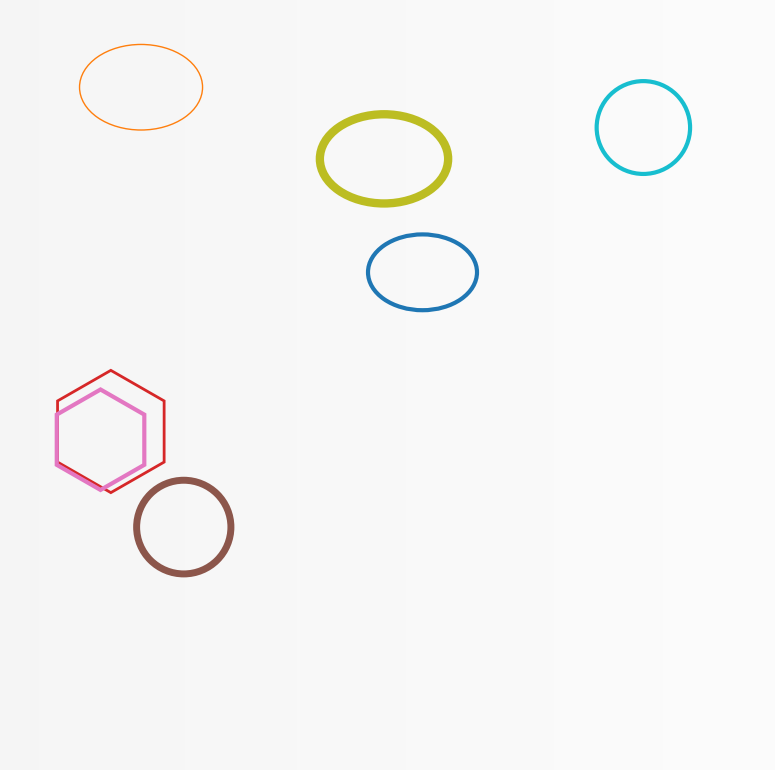[{"shape": "oval", "thickness": 1.5, "radius": 0.35, "center": [0.545, 0.646]}, {"shape": "oval", "thickness": 0.5, "radius": 0.4, "center": [0.182, 0.887]}, {"shape": "hexagon", "thickness": 1, "radius": 0.4, "center": [0.143, 0.44]}, {"shape": "circle", "thickness": 2.5, "radius": 0.3, "center": [0.237, 0.315]}, {"shape": "hexagon", "thickness": 1.5, "radius": 0.33, "center": [0.13, 0.429]}, {"shape": "oval", "thickness": 3, "radius": 0.41, "center": [0.495, 0.794]}, {"shape": "circle", "thickness": 1.5, "radius": 0.3, "center": [0.83, 0.834]}]